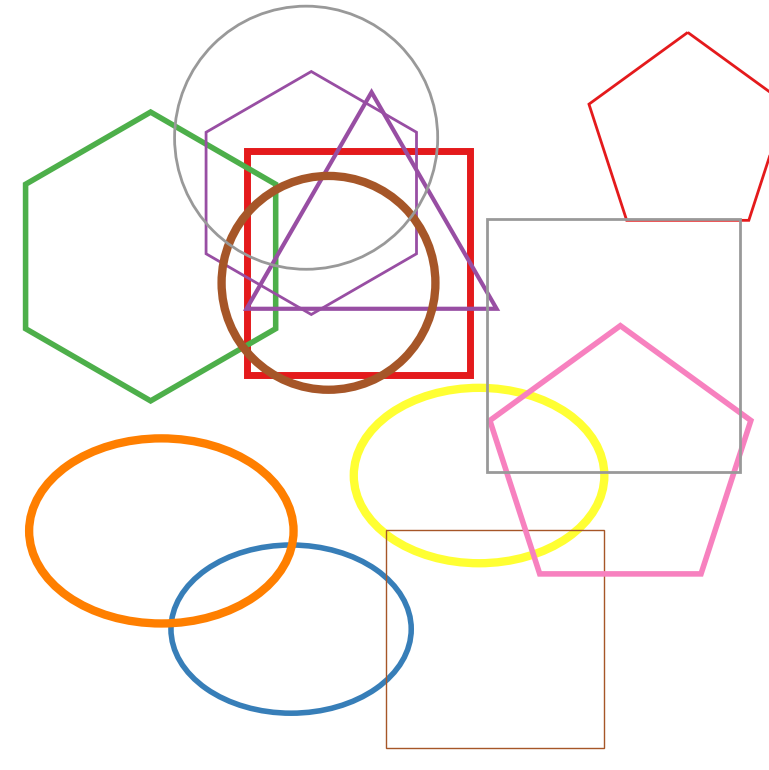[{"shape": "square", "thickness": 2.5, "radius": 0.72, "center": [0.465, 0.658]}, {"shape": "pentagon", "thickness": 1, "radius": 0.67, "center": [0.893, 0.823]}, {"shape": "oval", "thickness": 2, "radius": 0.78, "center": [0.378, 0.183]}, {"shape": "hexagon", "thickness": 2, "radius": 0.94, "center": [0.196, 0.667]}, {"shape": "triangle", "thickness": 1.5, "radius": 0.94, "center": [0.483, 0.693]}, {"shape": "hexagon", "thickness": 1, "radius": 0.79, "center": [0.404, 0.749]}, {"shape": "oval", "thickness": 3, "radius": 0.86, "center": [0.21, 0.31]}, {"shape": "oval", "thickness": 3, "radius": 0.81, "center": [0.622, 0.382]}, {"shape": "circle", "thickness": 3, "radius": 0.69, "center": [0.427, 0.633]}, {"shape": "square", "thickness": 0.5, "radius": 0.71, "center": [0.643, 0.17]}, {"shape": "pentagon", "thickness": 2, "radius": 0.89, "center": [0.806, 0.399]}, {"shape": "square", "thickness": 1, "radius": 0.82, "center": [0.797, 0.551]}, {"shape": "circle", "thickness": 1, "radius": 0.85, "center": [0.398, 0.821]}]